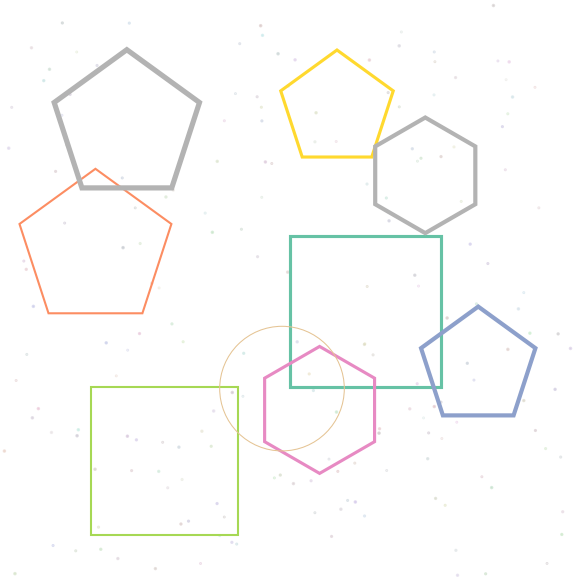[{"shape": "square", "thickness": 1.5, "radius": 0.65, "center": [0.633, 0.46]}, {"shape": "pentagon", "thickness": 1, "radius": 0.69, "center": [0.165, 0.569]}, {"shape": "pentagon", "thickness": 2, "radius": 0.52, "center": [0.828, 0.364]}, {"shape": "hexagon", "thickness": 1.5, "radius": 0.55, "center": [0.553, 0.289]}, {"shape": "square", "thickness": 1, "radius": 0.64, "center": [0.285, 0.2]}, {"shape": "pentagon", "thickness": 1.5, "radius": 0.51, "center": [0.584, 0.81]}, {"shape": "circle", "thickness": 0.5, "radius": 0.54, "center": [0.488, 0.326]}, {"shape": "pentagon", "thickness": 2.5, "radius": 0.66, "center": [0.22, 0.781]}, {"shape": "hexagon", "thickness": 2, "radius": 0.5, "center": [0.736, 0.696]}]